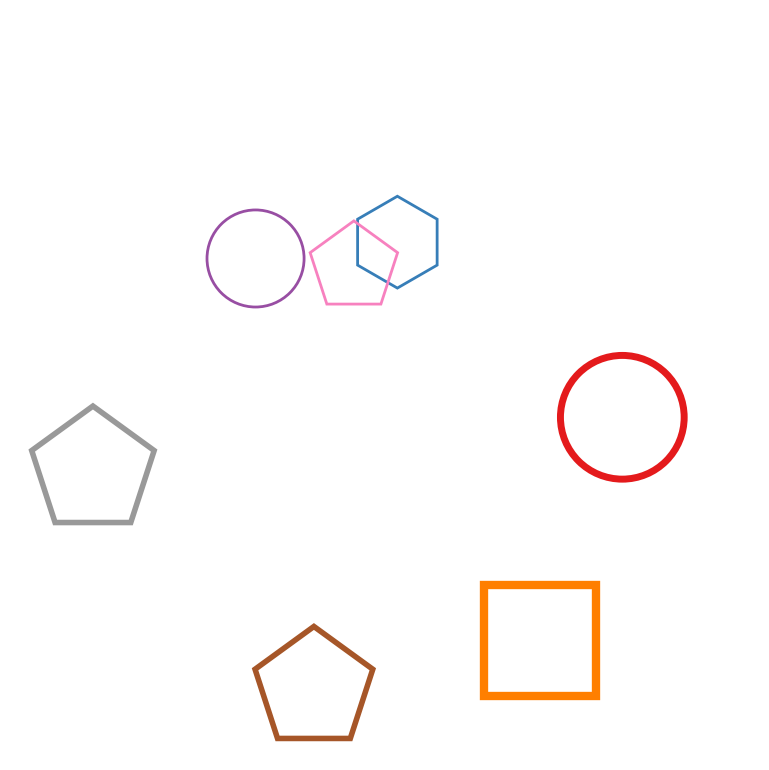[{"shape": "circle", "thickness": 2.5, "radius": 0.4, "center": [0.808, 0.458]}, {"shape": "hexagon", "thickness": 1, "radius": 0.3, "center": [0.516, 0.686]}, {"shape": "circle", "thickness": 1, "radius": 0.32, "center": [0.332, 0.664]}, {"shape": "square", "thickness": 3, "radius": 0.36, "center": [0.701, 0.168]}, {"shape": "pentagon", "thickness": 2, "radius": 0.4, "center": [0.408, 0.106]}, {"shape": "pentagon", "thickness": 1, "radius": 0.3, "center": [0.46, 0.653]}, {"shape": "pentagon", "thickness": 2, "radius": 0.42, "center": [0.121, 0.389]}]